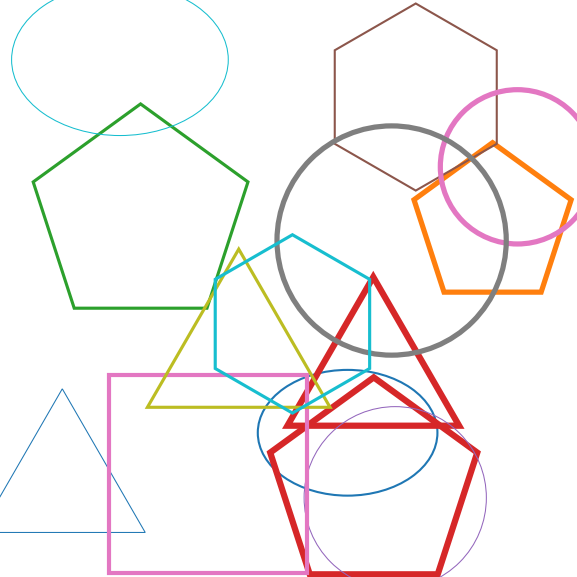[{"shape": "triangle", "thickness": 0.5, "radius": 0.83, "center": [0.108, 0.16]}, {"shape": "oval", "thickness": 1, "radius": 0.78, "center": [0.602, 0.25]}, {"shape": "pentagon", "thickness": 2.5, "radius": 0.72, "center": [0.853, 0.609]}, {"shape": "pentagon", "thickness": 1.5, "radius": 0.98, "center": [0.243, 0.624]}, {"shape": "triangle", "thickness": 3, "radius": 0.86, "center": [0.646, 0.348]}, {"shape": "pentagon", "thickness": 3, "radius": 0.94, "center": [0.647, 0.157]}, {"shape": "circle", "thickness": 0.5, "radius": 0.79, "center": [0.684, 0.137]}, {"shape": "hexagon", "thickness": 1, "radius": 0.81, "center": [0.72, 0.831]}, {"shape": "square", "thickness": 2, "radius": 0.86, "center": [0.36, 0.179]}, {"shape": "circle", "thickness": 2.5, "radius": 0.67, "center": [0.896, 0.71]}, {"shape": "circle", "thickness": 2.5, "radius": 0.99, "center": [0.678, 0.583]}, {"shape": "triangle", "thickness": 1.5, "radius": 0.91, "center": [0.413, 0.385]}, {"shape": "hexagon", "thickness": 1.5, "radius": 0.77, "center": [0.506, 0.438]}, {"shape": "oval", "thickness": 0.5, "radius": 0.94, "center": [0.208, 0.896]}]